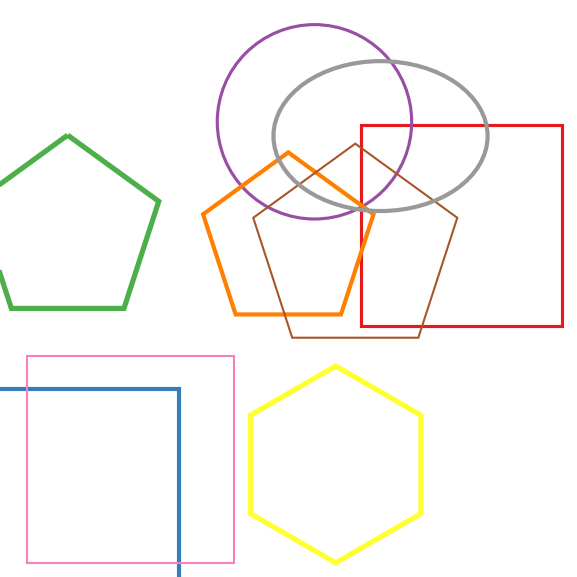[{"shape": "square", "thickness": 1.5, "radius": 0.87, "center": [0.799, 0.609]}, {"shape": "square", "thickness": 2, "radius": 0.99, "center": [0.112, 0.128]}, {"shape": "pentagon", "thickness": 2.5, "radius": 0.83, "center": [0.117, 0.599]}, {"shape": "circle", "thickness": 1.5, "radius": 0.84, "center": [0.545, 0.788]}, {"shape": "pentagon", "thickness": 2, "radius": 0.78, "center": [0.499, 0.58]}, {"shape": "hexagon", "thickness": 2.5, "radius": 0.85, "center": [0.581, 0.195]}, {"shape": "pentagon", "thickness": 1, "radius": 0.93, "center": [0.615, 0.565]}, {"shape": "square", "thickness": 1, "radius": 0.9, "center": [0.226, 0.204]}, {"shape": "oval", "thickness": 2, "radius": 0.93, "center": [0.659, 0.763]}]